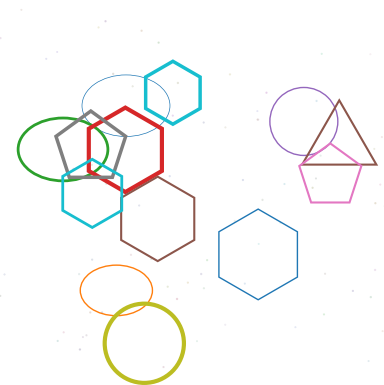[{"shape": "oval", "thickness": 0.5, "radius": 0.57, "center": [0.327, 0.725]}, {"shape": "hexagon", "thickness": 1, "radius": 0.59, "center": [0.671, 0.339]}, {"shape": "oval", "thickness": 1, "radius": 0.47, "center": [0.302, 0.246]}, {"shape": "oval", "thickness": 2, "radius": 0.58, "center": [0.164, 0.612]}, {"shape": "hexagon", "thickness": 3, "radius": 0.55, "center": [0.326, 0.611]}, {"shape": "circle", "thickness": 1, "radius": 0.44, "center": [0.789, 0.685]}, {"shape": "triangle", "thickness": 1.5, "radius": 0.56, "center": [0.881, 0.628]}, {"shape": "hexagon", "thickness": 1.5, "radius": 0.55, "center": [0.41, 0.431]}, {"shape": "pentagon", "thickness": 1.5, "radius": 0.42, "center": [0.858, 0.543]}, {"shape": "pentagon", "thickness": 2.5, "radius": 0.48, "center": [0.236, 0.616]}, {"shape": "circle", "thickness": 3, "radius": 0.51, "center": [0.375, 0.108]}, {"shape": "hexagon", "thickness": 2, "radius": 0.44, "center": [0.24, 0.498]}, {"shape": "hexagon", "thickness": 2.5, "radius": 0.41, "center": [0.449, 0.759]}]